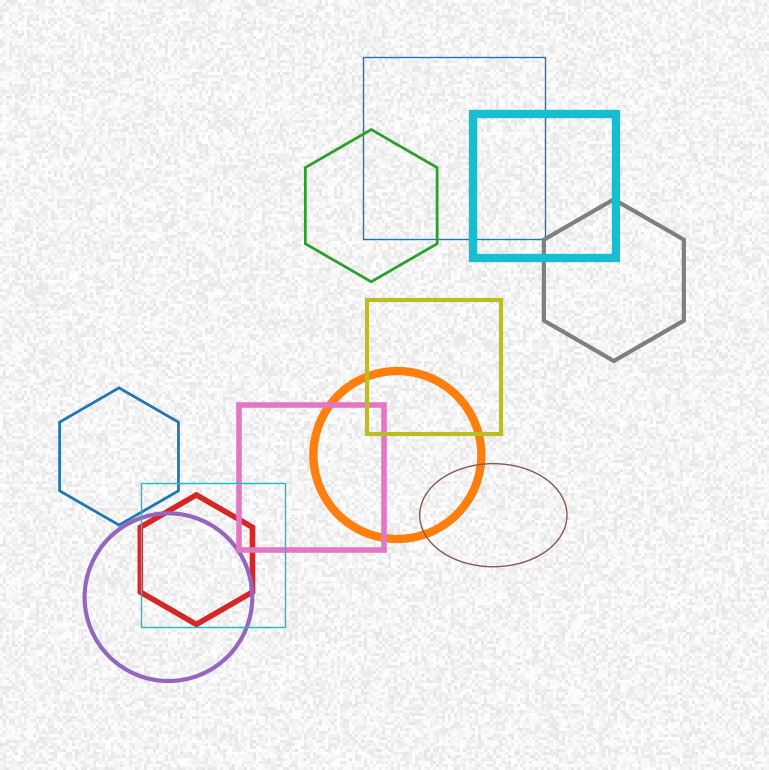[{"shape": "square", "thickness": 0.5, "radius": 0.59, "center": [0.59, 0.807]}, {"shape": "hexagon", "thickness": 1, "radius": 0.45, "center": [0.155, 0.407]}, {"shape": "circle", "thickness": 3, "radius": 0.55, "center": [0.516, 0.409]}, {"shape": "hexagon", "thickness": 1, "radius": 0.49, "center": [0.482, 0.733]}, {"shape": "hexagon", "thickness": 2, "radius": 0.42, "center": [0.255, 0.273]}, {"shape": "circle", "thickness": 1.5, "radius": 0.54, "center": [0.219, 0.224]}, {"shape": "oval", "thickness": 0.5, "radius": 0.48, "center": [0.641, 0.331]}, {"shape": "square", "thickness": 2, "radius": 0.47, "center": [0.404, 0.38]}, {"shape": "hexagon", "thickness": 1.5, "radius": 0.52, "center": [0.797, 0.636]}, {"shape": "square", "thickness": 1.5, "radius": 0.43, "center": [0.564, 0.523]}, {"shape": "square", "thickness": 0.5, "radius": 0.47, "center": [0.277, 0.28]}, {"shape": "square", "thickness": 3, "radius": 0.46, "center": [0.707, 0.758]}]